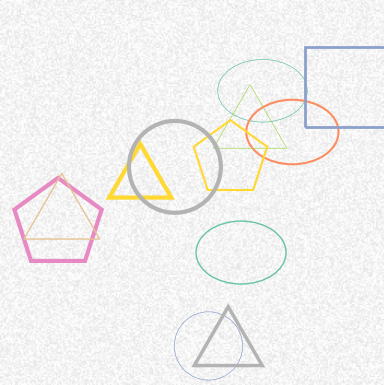[{"shape": "oval", "thickness": 1, "radius": 0.58, "center": [0.626, 0.344]}, {"shape": "oval", "thickness": 0.5, "radius": 0.58, "center": [0.682, 0.764]}, {"shape": "oval", "thickness": 1.5, "radius": 0.6, "center": [0.759, 0.657]}, {"shape": "square", "thickness": 2, "radius": 0.52, "center": [0.898, 0.774]}, {"shape": "circle", "thickness": 0.5, "radius": 0.44, "center": [0.541, 0.101]}, {"shape": "pentagon", "thickness": 3, "radius": 0.6, "center": [0.151, 0.419]}, {"shape": "triangle", "thickness": 0.5, "radius": 0.55, "center": [0.65, 0.67]}, {"shape": "pentagon", "thickness": 1.5, "radius": 0.5, "center": [0.599, 0.588]}, {"shape": "triangle", "thickness": 3, "radius": 0.47, "center": [0.364, 0.533]}, {"shape": "triangle", "thickness": 1, "radius": 0.57, "center": [0.16, 0.436]}, {"shape": "triangle", "thickness": 2.5, "radius": 0.51, "center": [0.593, 0.101]}, {"shape": "circle", "thickness": 3, "radius": 0.6, "center": [0.454, 0.567]}]